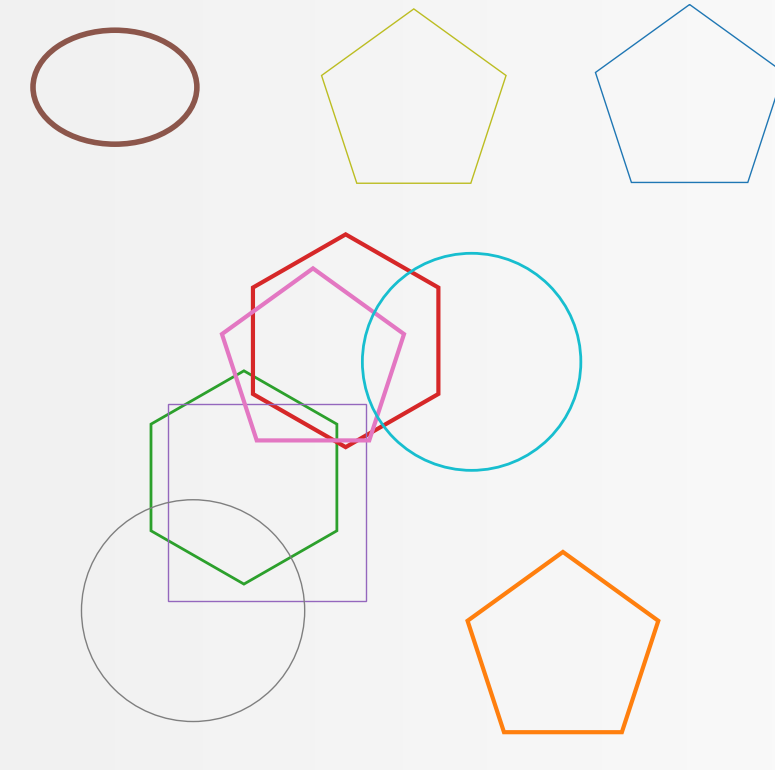[{"shape": "pentagon", "thickness": 0.5, "radius": 0.64, "center": [0.89, 0.866]}, {"shape": "pentagon", "thickness": 1.5, "radius": 0.65, "center": [0.726, 0.154]}, {"shape": "hexagon", "thickness": 1, "radius": 0.69, "center": [0.315, 0.38]}, {"shape": "hexagon", "thickness": 1.5, "radius": 0.69, "center": [0.446, 0.557]}, {"shape": "square", "thickness": 0.5, "radius": 0.64, "center": [0.344, 0.347]}, {"shape": "oval", "thickness": 2, "radius": 0.53, "center": [0.148, 0.887]}, {"shape": "pentagon", "thickness": 1.5, "radius": 0.62, "center": [0.404, 0.528]}, {"shape": "circle", "thickness": 0.5, "radius": 0.72, "center": [0.249, 0.207]}, {"shape": "pentagon", "thickness": 0.5, "radius": 0.63, "center": [0.534, 0.863]}, {"shape": "circle", "thickness": 1, "radius": 0.7, "center": [0.609, 0.53]}]